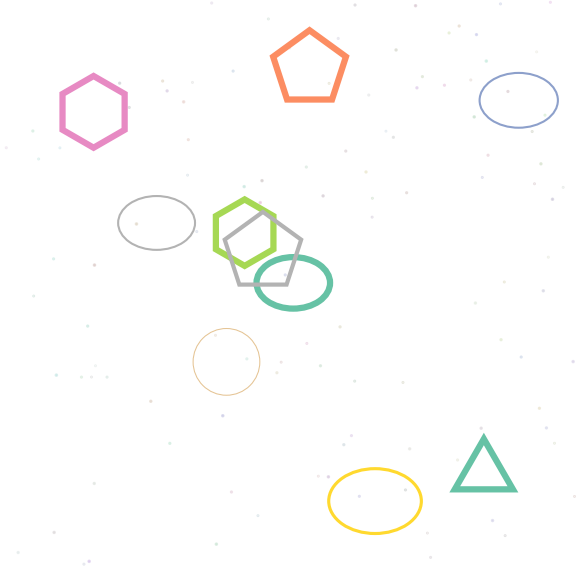[{"shape": "triangle", "thickness": 3, "radius": 0.29, "center": [0.838, 0.181]}, {"shape": "oval", "thickness": 3, "radius": 0.32, "center": [0.508, 0.509]}, {"shape": "pentagon", "thickness": 3, "radius": 0.33, "center": [0.536, 0.88]}, {"shape": "oval", "thickness": 1, "radius": 0.34, "center": [0.898, 0.825]}, {"shape": "hexagon", "thickness": 3, "radius": 0.31, "center": [0.162, 0.805]}, {"shape": "hexagon", "thickness": 3, "radius": 0.29, "center": [0.424, 0.596]}, {"shape": "oval", "thickness": 1.5, "radius": 0.4, "center": [0.649, 0.131]}, {"shape": "circle", "thickness": 0.5, "radius": 0.29, "center": [0.392, 0.373]}, {"shape": "pentagon", "thickness": 2, "radius": 0.35, "center": [0.455, 0.563]}, {"shape": "oval", "thickness": 1, "radius": 0.33, "center": [0.271, 0.613]}]